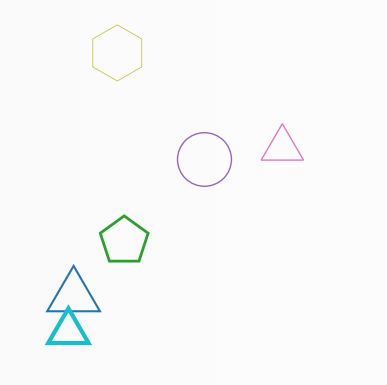[{"shape": "triangle", "thickness": 1.5, "radius": 0.39, "center": [0.19, 0.231]}, {"shape": "pentagon", "thickness": 2, "radius": 0.32, "center": [0.32, 0.374]}, {"shape": "circle", "thickness": 1, "radius": 0.35, "center": [0.528, 0.586]}, {"shape": "triangle", "thickness": 1, "radius": 0.32, "center": [0.729, 0.616]}, {"shape": "hexagon", "thickness": 0.5, "radius": 0.36, "center": [0.303, 0.863]}, {"shape": "triangle", "thickness": 3, "radius": 0.3, "center": [0.177, 0.139]}]